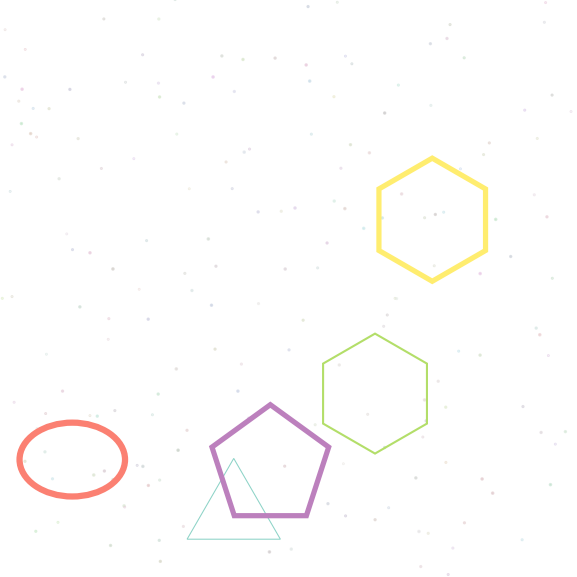[{"shape": "triangle", "thickness": 0.5, "radius": 0.47, "center": [0.405, 0.112]}, {"shape": "oval", "thickness": 3, "radius": 0.46, "center": [0.125, 0.203]}, {"shape": "hexagon", "thickness": 1, "radius": 0.52, "center": [0.649, 0.318]}, {"shape": "pentagon", "thickness": 2.5, "radius": 0.53, "center": [0.468, 0.192]}, {"shape": "hexagon", "thickness": 2.5, "radius": 0.53, "center": [0.748, 0.619]}]